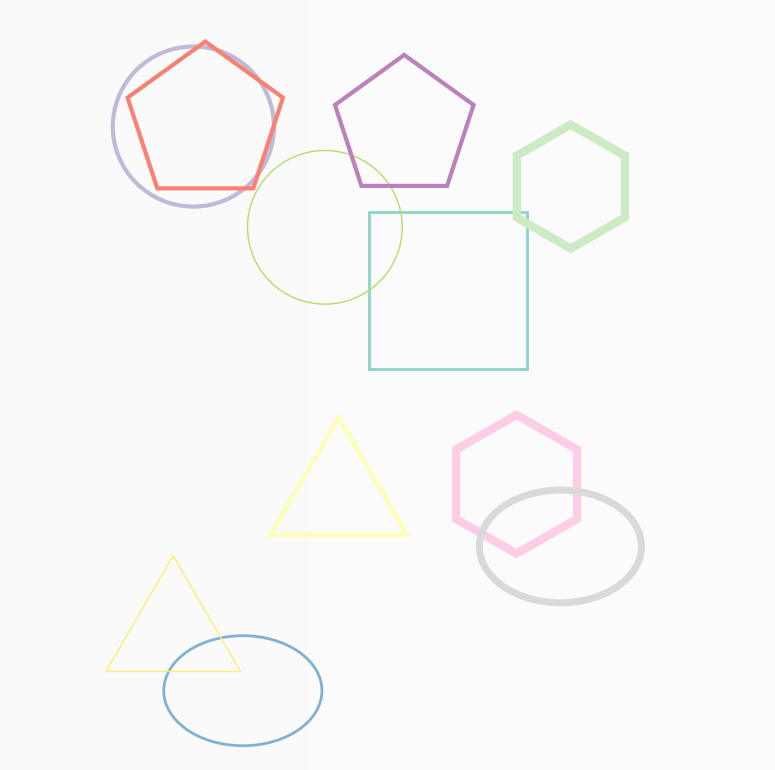[{"shape": "square", "thickness": 1, "radius": 0.51, "center": [0.578, 0.623]}, {"shape": "triangle", "thickness": 1.5, "radius": 0.51, "center": [0.437, 0.356]}, {"shape": "circle", "thickness": 1.5, "radius": 0.52, "center": [0.25, 0.836]}, {"shape": "pentagon", "thickness": 1.5, "radius": 0.53, "center": [0.265, 0.841]}, {"shape": "oval", "thickness": 1, "radius": 0.51, "center": [0.313, 0.103]}, {"shape": "circle", "thickness": 0.5, "radius": 0.5, "center": [0.419, 0.705]}, {"shape": "hexagon", "thickness": 3, "radius": 0.45, "center": [0.667, 0.371]}, {"shape": "oval", "thickness": 2.5, "radius": 0.52, "center": [0.723, 0.29]}, {"shape": "pentagon", "thickness": 1.5, "radius": 0.47, "center": [0.522, 0.835]}, {"shape": "hexagon", "thickness": 3, "radius": 0.4, "center": [0.737, 0.758]}, {"shape": "triangle", "thickness": 0.5, "radius": 0.5, "center": [0.223, 0.178]}]